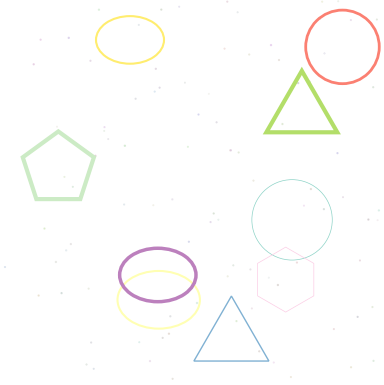[{"shape": "circle", "thickness": 0.5, "radius": 0.52, "center": [0.759, 0.429]}, {"shape": "oval", "thickness": 1.5, "radius": 0.54, "center": [0.412, 0.221]}, {"shape": "circle", "thickness": 2, "radius": 0.48, "center": [0.89, 0.878]}, {"shape": "triangle", "thickness": 1, "radius": 0.56, "center": [0.601, 0.118]}, {"shape": "triangle", "thickness": 3, "radius": 0.53, "center": [0.784, 0.71]}, {"shape": "hexagon", "thickness": 0.5, "radius": 0.42, "center": [0.742, 0.274]}, {"shape": "oval", "thickness": 2.5, "radius": 0.5, "center": [0.41, 0.286]}, {"shape": "pentagon", "thickness": 3, "radius": 0.49, "center": [0.152, 0.561]}, {"shape": "oval", "thickness": 1.5, "radius": 0.44, "center": [0.338, 0.896]}]